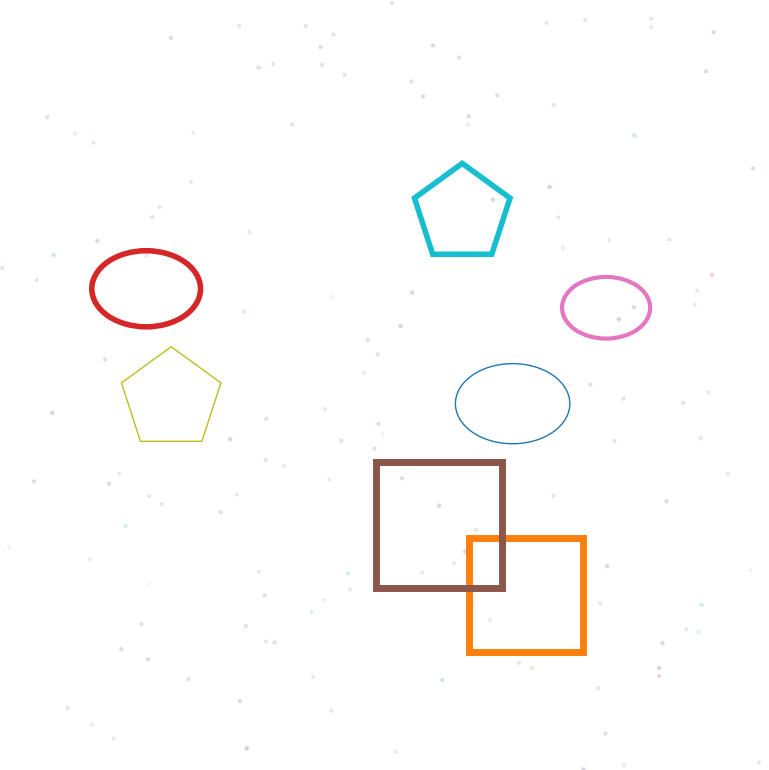[{"shape": "oval", "thickness": 0.5, "radius": 0.37, "center": [0.666, 0.476]}, {"shape": "square", "thickness": 2.5, "radius": 0.37, "center": [0.684, 0.228]}, {"shape": "oval", "thickness": 2, "radius": 0.35, "center": [0.19, 0.625]}, {"shape": "square", "thickness": 2.5, "radius": 0.41, "center": [0.57, 0.318]}, {"shape": "oval", "thickness": 1.5, "radius": 0.29, "center": [0.787, 0.6]}, {"shape": "pentagon", "thickness": 0.5, "radius": 0.34, "center": [0.222, 0.482]}, {"shape": "pentagon", "thickness": 2, "radius": 0.33, "center": [0.6, 0.723]}]